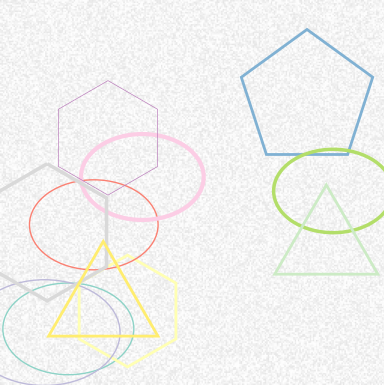[{"shape": "oval", "thickness": 1, "radius": 0.85, "center": [0.178, 0.146]}, {"shape": "hexagon", "thickness": 2, "radius": 0.73, "center": [0.331, 0.192]}, {"shape": "oval", "thickness": 1, "radius": 0.98, "center": [0.116, 0.136]}, {"shape": "oval", "thickness": 1, "radius": 0.84, "center": [0.244, 0.416]}, {"shape": "pentagon", "thickness": 2, "radius": 0.9, "center": [0.797, 0.744]}, {"shape": "oval", "thickness": 2.5, "radius": 0.77, "center": [0.865, 0.504]}, {"shape": "oval", "thickness": 3, "radius": 0.8, "center": [0.37, 0.54]}, {"shape": "hexagon", "thickness": 2.5, "radius": 0.89, "center": [0.122, 0.397]}, {"shape": "hexagon", "thickness": 0.5, "radius": 0.74, "center": [0.28, 0.642]}, {"shape": "triangle", "thickness": 2, "radius": 0.77, "center": [0.848, 0.365]}, {"shape": "triangle", "thickness": 2, "radius": 0.82, "center": [0.268, 0.209]}]